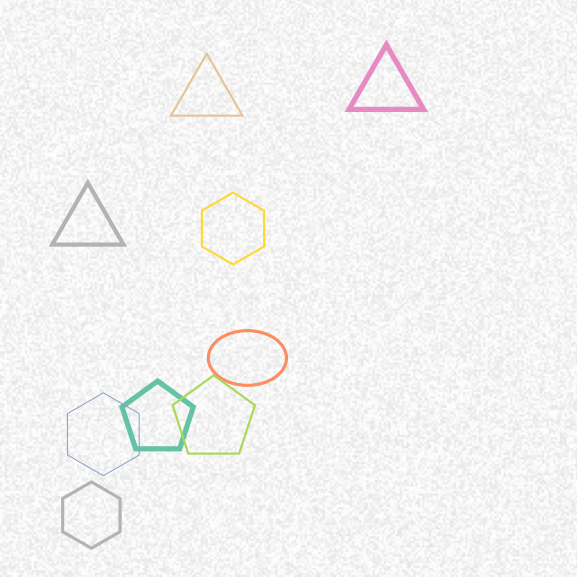[{"shape": "pentagon", "thickness": 2.5, "radius": 0.32, "center": [0.273, 0.274]}, {"shape": "oval", "thickness": 1.5, "radius": 0.34, "center": [0.428, 0.379]}, {"shape": "hexagon", "thickness": 0.5, "radius": 0.36, "center": [0.179, 0.247]}, {"shape": "triangle", "thickness": 2.5, "radius": 0.37, "center": [0.669, 0.847]}, {"shape": "pentagon", "thickness": 1, "radius": 0.37, "center": [0.37, 0.274]}, {"shape": "hexagon", "thickness": 1, "radius": 0.31, "center": [0.403, 0.603]}, {"shape": "triangle", "thickness": 1, "radius": 0.36, "center": [0.358, 0.835]}, {"shape": "triangle", "thickness": 2, "radius": 0.36, "center": [0.152, 0.611]}, {"shape": "hexagon", "thickness": 1.5, "radius": 0.29, "center": [0.158, 0.107]}]